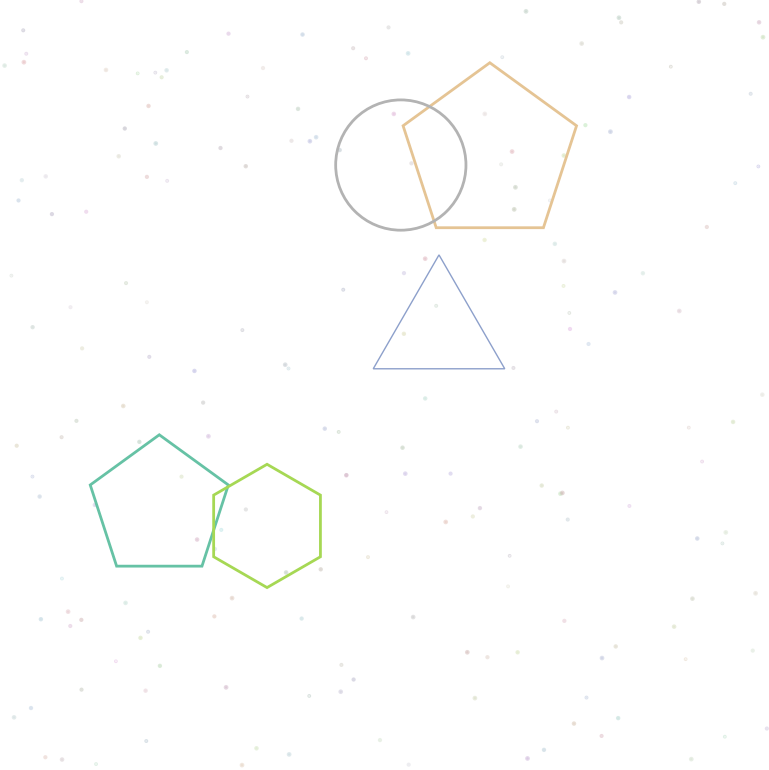[{"shape": "pentagon", "thickness": 1, "radius": 0.47, "center": [0.207, 0.341]}, {"shape": "triangle", "thickness": 0.5, "radius": 0.49, "center": [0.57, 0.57]}, {"shape": "hexagon", "thickness": 1, "radius": 0.4, "center": [0.347, 0.317]}, {"shape": "pentagon", "thickness": 1, "radius": 0.59, "center": [0.636, 0.8]}, {"shape": "circle", "thickness": 1, "radius": 0.42, "center": [0.521, 0.786]}]